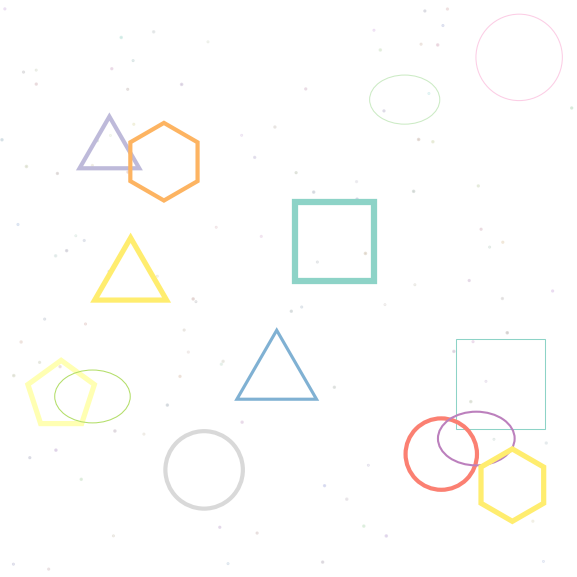[{"shape": "square", "thickness": 3, "radius": 0.34, "center": [0.58, 0.581]}, {"shape": "square", "thickness": 0.5, "radius": 0.39, "center": [0.867, 0.334]}, {"shape": "pentagon", "thickness": 2.5, "radius": 0.3, "center": [0.106, 0.315]}, {"shape": "triangle", "thickness": 2, "radius": 0.3, "center": [0.189, 0.738]}, {"shape": "circle", "thickness": 2, "radius": 0.31, "center": [0.764, 0.213]}, {"shape": "triangle", "thickness": 1.5, "radius": 0.4, "center": [0.479, 0.348]}, {"shape": "hexagon", "thickness": 2, "radius": 0.34, "center": [0.284, 0.719]}, {"shape": "oval", "thickness": 0.5, "radius": 0.33, "center": [0.16, 0.313]}, {"shape": "circle", "thickness": 0.5, "radius": 0.37, "center": [0.899, 0.9]}, {"shape": "circle", "thickness": 2, "radius": 0.34, "center": [0.353, 0.185]}, {"shape": "oval", "thickness": 1, "radius": 0.33, "center": [0.825, 0.24]}, {"shape": "oval", "thickness": 0.5, "radius": 0.3, "center": [0.701, 0.827]}, {"shape": "triangle", "thickness": 2.5, "radius": 0.36, "center": [0.226, 0.515]}, {"shape": "hexagon", "thickness": 2.5, "radius": 0.31, "center": [0.887, 0.159]}]